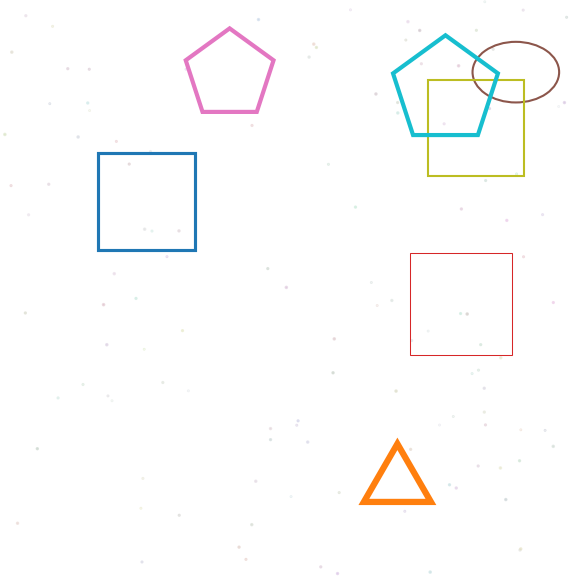[{"shape": "square", "thickness": 1.5, "radius": 0.42, "center": [0.254, 0.651]}, {"shape": "triangle", "thickness": 3, "radius": 0.34, "center": [0.688, 0.164]}, {"shape": "square", "thickness": 0.5, "radius": 0.44, "center": [0.798, 0.473]}, {"shape": "oval", "thickness": 1, "radius": 0.37, "center": [0.893, 0.874]}, {"shape": "pentagon", "thickness": 2, "radius": 0.4, "center": [0.398, 0.87]}, {"shape": "square", "thickness": 1, "radius": 0.42, "center": [0.824, 0.778]}, {"shape": "pentagon", "thickness": 2, "radius": 0.48, "center": [0.771, 0.843]}]